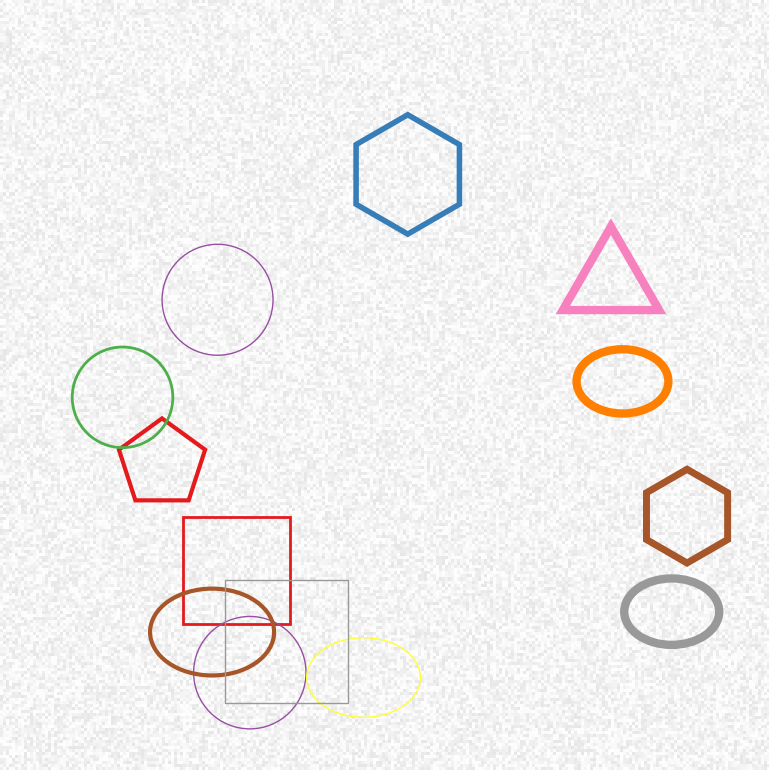[{"shape": "pentagon", "thickness": 1.5, "radius": 0.29, "center": [0.21, 0.398]}, {"shape": "square", "thickness": 1, "radius": 0.35, "center": [0.307, 0.259]}, {"shape": "hexagon", "thickness": 2, "radius": 0.39, "center": [0.53, 0.773]}, {"shape": "circle", "thickness": 1, "radius": 0.33, "center": [0.159, 0.484]}, {"shape": "circle", "thickness": 0.5, "radius": 0.36, "center": [0.324, 0.126]}, {"shape": "circle", "thickness": 0.5, "radius": 0.36, "center": [0.283, 0.611]}, {"shape": "oval", "thickness": 3, "radius": 0.3, "center": [0.808, 0.505]}, {"shape": "oval", "thickness": 0.5, "radius": 0.37, "center": [0.472, 0.12]}, {"shape": "oval", "thickness": 1.5, "radius": 0.4, "center": [0.275, 0.179]}, {"shape": "hexagon", "thickness": 2.5, "radius": 0.3, "center": [0.892, 0.33]}, {"shape": "triangle", "thickness": 3, "radius": 0.36, "center": [0.793, 0.633]}, {"shape": "square", "thickness": 0.5, "radius": 0.4, "center": [0.372, 0.167]}, {"shape": "oval", "thickness": 3, "radius": 0.31, "center": [0.872, 0.206]}]